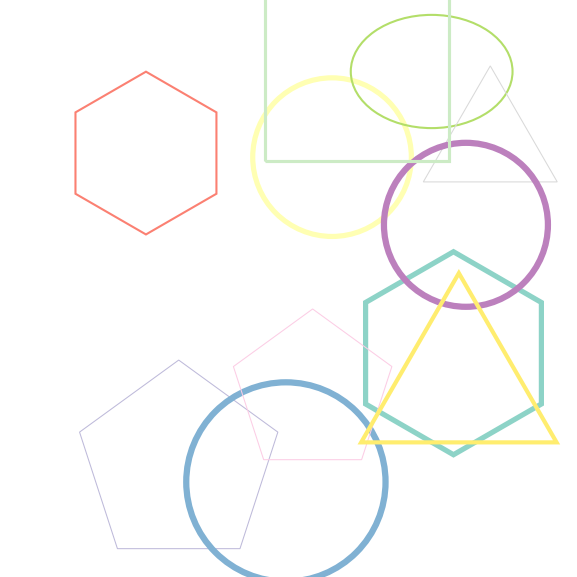[{"shape": "hexagon", "thickness": 2.5, "radius": 0.88, "center": [0.785, 0.387]}, {"shape": "circle", "thickness": 2.5, "radius": 0.69, "center": [0.575, 0.727]}, {"shape": "pentagon", "thickness": 0.5, "radius": 0.9, "center": [0.309, 0.195]}, {"shape": "hexagon", "thickness": 1, "radius": 0.7, "center": [0.253, 0.734]}, {"shape": "circle", "thickness": 3, "radius": 0.86, "center": [0.495, 0.165]}, {"shape": "oval", "thickness": 1, "radius": 0.7, "center": [0.747, 0.875]}, {"shape": "pentagon", "thickness": 0.5, "radius": 0.72, "center": [0.541, 0.32]}, {"shape": "triangle", "thickness": 0.5, "radius": 0.67, "center": [0.849, 0.751]}, {"shape": "circle", "thickness": 3, "radius": 0.71, "center": [0.807, 0.61]}, {"shape": "square", "thickness": 1.5, "radius": 0.8, "center": [0.618, 0.88]}, {"shape": "triangle", "thickness": 2, "radius": 0.98, "center": [0.795, 0.331]}]